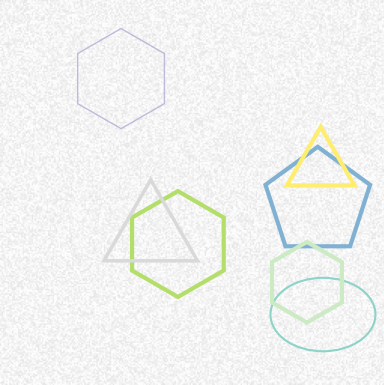[{"shape": "oval", "thickness": 1.5, "radius": 0.68, "center": [0.839, 0.183]}, {"shape": "hexagon", "thickness": 1, "radius": 0.65, "center": [0.314, 0.796]}, {"shape": "pentagon", "thickness": 3, "radius": 0.71, "center": [0.825, 0.476]}, {"shape": "hexagon", "thickness": 3, "radius": 0.69, "center": [0.462, 0.366]}, {"shape": "triangle", "thickness": 2.5, "radius": 0.7, "center": [0.392, 0.393]}, {"shape": "hexagon", "thickness": 3, "radius": 0.52, "center": [0.797, 0.267]}, {"shape": "triangle", "thickness": 3, "radius": 0.51, "center": [0.833, 0.569]}]